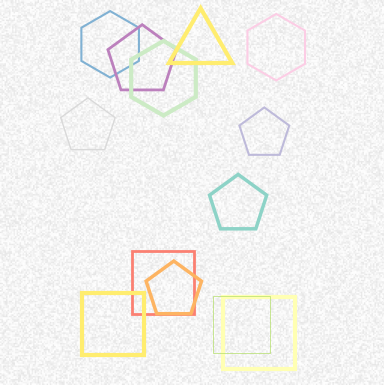[{"shape": "pentagon", "thickness": 2.5, "radius": 0.39, "center": [0.619, 0.469]}, {"shape": "square", "thickness": 3, "radius": 0.47, "center": [0.672, 0.135]}, {"shape": "pentagon", "thickness": 1.5, "radius": 0.34, "center": [0.687, 0.653]}, {"shape": "square", "thickness": 2, "radius": 0.4, "center": [0.424, 0.266]}, {"shape": "hexagon", "thickness": 1.5, "radius": 0.43, "center": [0.286, 0.885]}, {"shape": "pentagon", "thickness": 2.5, "radius": 0.38, "center": [0.451, 0.246]}, {"shape": "square", "thickness": 0.5, "radius": 0.37, "center": [0.627, 0.156]}, {"shape": "hexagon", "thickness": 1.5, "radius": 0.43, "center": [0.718, 0.877]}, {"shape": "pentagon", "thickness": 1, "radius": 0.37, "center": [0.228, 0.671]}, {"shape": "pentagon", "thickness": 2, "radius": 0.47, "center": [0.369, 0.842]}, {"shape": "hexagon", "thickness": 3, "radius": 0.48, "center": [0.425, 0.797]}, {"shape": "square", "thickness": 3, "radius": 0.4, "center": [0.293, 0.158]}, {"shape": "triangle", "thickness": 3, "radius": 0.47, "center": [0.521, 0.884]}]